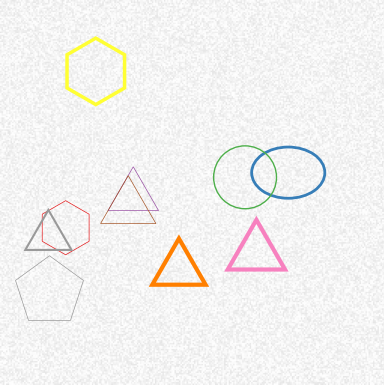[{"shape": "hexagon", "thickness": 0.5, "radius": 0.35, "center": [0.171, 0.408]}, {"shape": "oval", "thickness": 2, "radius": 0.48, "center": [0.749, 0.552]}, {"shape": "circle", "thickness": 1, "radius": 0.41, "center": [0.637, 0.539]}, {"shape": "triangle", "thickness": 0.5, "radius": 0.38, "center": [0.346, 0.491]}, {"shape": "triangle", "thickness": 3, "radius": 0.4, "center": [0.465, 0.3]}, {"shape": "hexagon", "thickness": 2.5, "radius": 0.43, "center": [0.249, 0.815]}, {"shape": "triangle", "thickness": 0.5, "radius": 0.41, "center": [0.333, 0.461]}, {"shape": "triangle", "thickness": 3, "radius": 0.43, "center": [0.666, 0.343]}, {"shape": "triangle", "thickness": 1.5, "radius": 0.35, "center": [0.126, 0.385]}, {"shape": "pentagon", "thickness": 0.5, "radius": 0.46, "center": [0.129, 0.243]}]